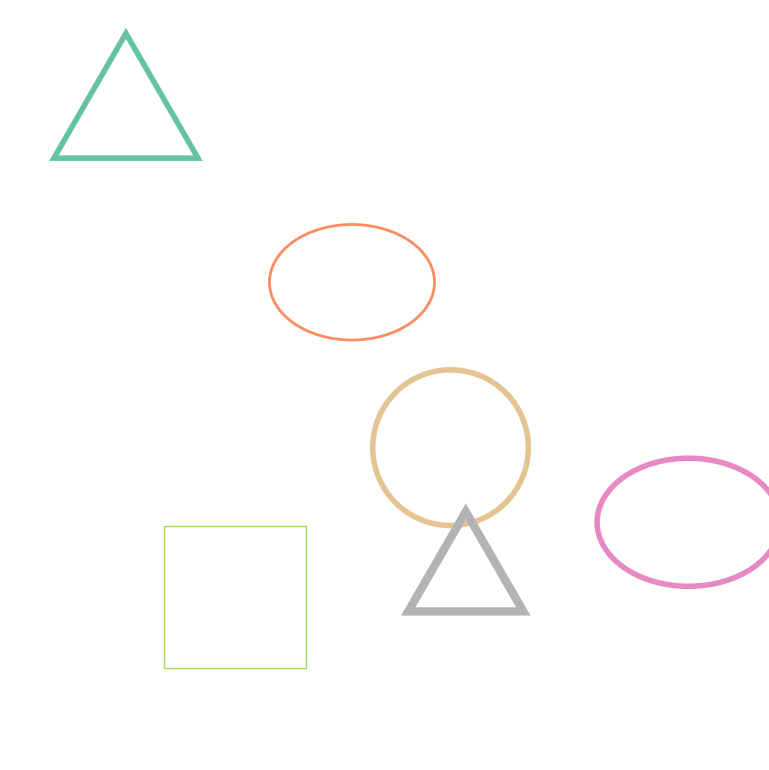[{"shape": "triangle", "thickness": 2, "radius": 0.54, "center": [0.164, 0.849]}, {"shape": "oval", "thickness": 1, "radius": 0.54, "center": [0.457, 0.633]}, {"shape": "oval", "thickness": 2, "radius": 0.59, "center": [0.894, 0.322]}, {"shape": "square", "thickness": 0.5, "radius": 0.46, "center": [0.305, 0.225]}, {"shape": "circle", "thickness": 2, "radius": 0.51, "center": [0.585, 0.419]}, {"shape": "triangle", "thickness": 3, "radius": 0.43, "center": [0.605, 0.249]}]